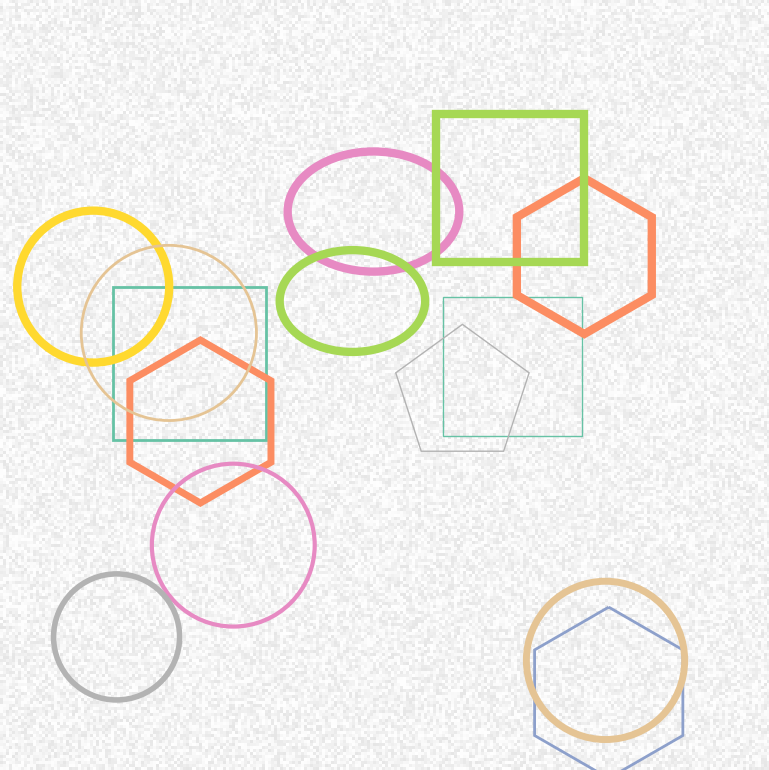[{"shape": "square", "thickness": 1, "radius": 0.49, "center": [0.246, 0.528]}, {"shape": "square", "thickness": 0.5, "radius": 0.45, "center": [0.666, 0.524]}, {"shape": "hexagon", "thickness": 3, "radius": 0.51, "center": [0.759, 0.667]}, {"shape": "hexagon", "thickness": 2.5, "radius": 0.53, "center": [0.26, 0.453]}, {"shape": "hexagon", "thickness": 1, "radius": 0.56, "center": [0.791, 0.1]}, {"shape": "circle", "thickness": 1.5, "radius": 0.53, "center": [0.303, 0.292]}, {"shape": "oval", "thickness": 3, "radius": 0.56, "center": [0.485, 0.725]}, {"shape": "square", "thickness": 3, "radius": 0.48, "center": [0.662, 0.755]}, {"shape": "oval", "thickness": 3, "radius": 0.47, "center": [0.458, 0.609]}, {"shape": "circle", "thickness": 3, "radius": 0.49, "center": [0.121, 0.628]}, {"shape": "circle", "thickness": 1, "radius": 0.57, "center": [0.219, 0.568]}, {"shape": "circle", "thickness": 2.5, "radius": 0.51, "center": [0.786, 0.142]}, {"shape": "pentagon", "thickness": 0.5, "radius": 0.46, "center": [0.601, 0.488]}, {"shape": "circle", "thickness": 2, "radius": 0.41, "center": [0.151, 0.173]}]